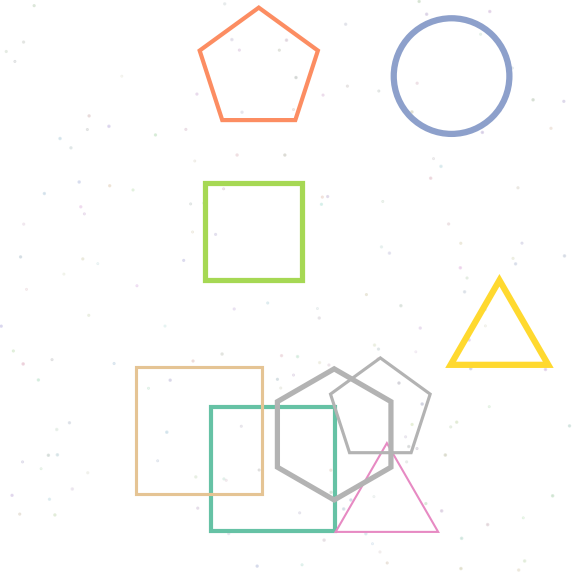[{"shape": "square", "thickness": 2, "radius": 0.54, "center": [0.472, 0.187]}, {"shape": "pentagon", "thickness": 2, "radius": 0.54, "center": [0.448, 0.878]}, {"shape": "circle", "thickness": 3, "radius": 0.5, "center": [0.782, 0.867]}, {"shape": "triangle", "thickness": 1, "radius": 0.51, "center": [0.67, 0.129]}, {"shape": "square", "thickness": 2.5, "radius": 0.42, "center": [0.439, 0.598]}, {"shape": "triangle", "thickness": 3, "radius": 0.49, "center": [0.865, 0.416]}, {"shape": "square", "thickness": 1.5, "radius": 0.55, "center": [0.345, 0.254]}, {"shape": "pentagon", "thickness": 1.5, "radius": 0.45, "center": [0.659, 0.289]}, {"shape": "hexagon", "thickness": 2.5, "radius": 0.57, "center": [0.579, 0.247]}]